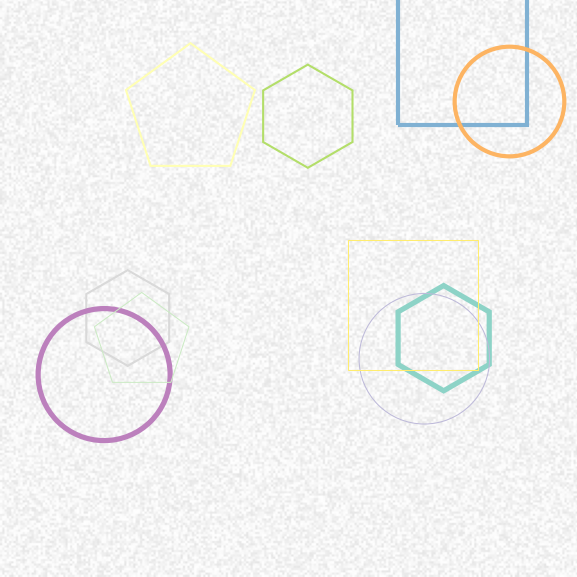[{"shape": "hexagon", "thickness": 2.5, "radius": 0.46, "center": [0.768, 0.414]}, {"shape": "pentagon", "thickness": 1, "radius": 0.59, "center": [0.33, 0.807]}, {"shape": "circle", "thickness": 0.5, "radius": 0.57, "center": [0.735, 0.378]}, {"shape": "square", "thickness": 2, "radius": 0.56, "center": [0.801, 0.894]}, {"shape": "circle", "thickness": 2, "radius": 0.47, "center": [0.882, 0.823]}, {"shape": "hexagon", "thickness": 1, "radius": 0.45, "center": [0.533, 0.798]}, {"shape": "hexagon", "thickness": 1, "radius": 0.41, "center": [0.221, 0.448]}, {"shape": "circle", "thickness": 2.5, "radius": 0.57, "center": [0.18, 0.35]}, {"shape": "pentagon", "thickness": 0.5, "radius": 0.43, "center": [0.245, 0.407]}, {"shape": "square", "thickness": 0.5, "radius": 0.56, "center": [0.715, 0.471]}]